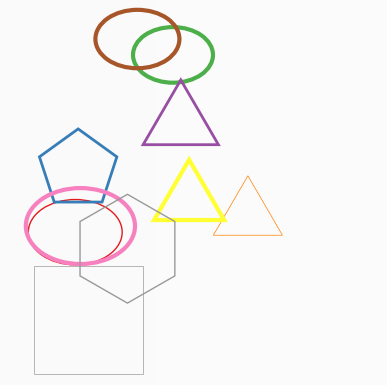[{"shape": "oval", "thickness": 1, "radius": 0.61, "center": [0.194, 0.397]}, {"shape": "pentagon", "thickness": 2, "radius": 0.53, "center": [0.202, 0.56]}, {"shape": "oval", "thickness": 3, "radius": 0.52, "center": [0.446, 0.857]}, {"shape": "triangle", "thickness": 2, "radius": 0.56, "center": [0.467, 0.68]}, {"shape": "triangle", "thickness": 0.5, "radius": 0.51, "center": [0.64, 0.441]}, {"shape": "triangle", "thickness": 3, "radius": 0.52, "center": [0.488, 0.481]}, {"shape": "oval", "thickness": 3, "radius": 0.54, "center": [0.355, 0.899]}, {"shape": "oval", "thickness": 3, "radius": 0.7, "center": [0.208, 0.413]}, {"shape": "square", "thickness": 0.5, "radius": 0.7, "center": [0.229, 0.169]}, {"shape": "hexagon", "thickness": 1, "radius": 0.71, "center": [0.329, 0.354]}]